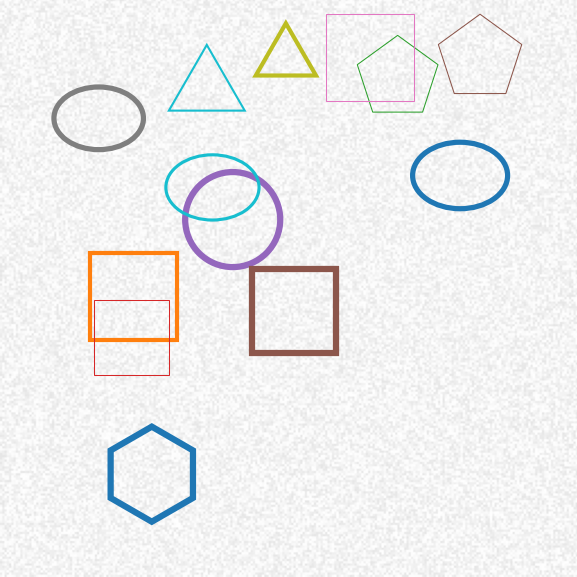[{"shape": "oval", "thickness": 2.5, "radius": 0.41, "center": [0.797, 0.695]}, {"shape": "hexagon", "thickness": 3, "radius": 0.41, "center": [0.263, 0.178]}, {"shape": "square", "thickness": 2, "radius": 0.38, "center": [0.231, 0.486]}, {"shape": "pentagon", "thickness": 0.5, "radius": 0.37, "center": [0.689, 0.864]}, {"shape": "square", "thickness": 0.5, "radius": 0.32, "center": [0.227, 0.414]}, {"shape": "circle", "thickness": 3, "radius": 0.41, "center": [0.403, 0.619]}, {"shape": "square", "thickness": 3, "radius": 0.36, "center": [0.509, 0.46]}, {"shape": "pentagon", "thickness": 0.5, "radius": 0.38, "center": [0.831, 0.899]}, {"shape": "square", "thickness": 0.5, "radius": 0.38, "center": [0.64, 0.899]}, {"shape": "oval", "thickness": 2.5, "radius": 0.39, "center": [0.171, 0.794]}, {"shape": "triangle", "thickness": 2, "radius": 0.3, "center": [0.495, 0.898]}, {"shape": "triangle", "thickness": 1, "radius": 0.38, "center": [0.358, 0.846]}, {"shape": "oval", "thickness": 1.5, "radius": 0.4, "center": [0.368, 0.675]}]